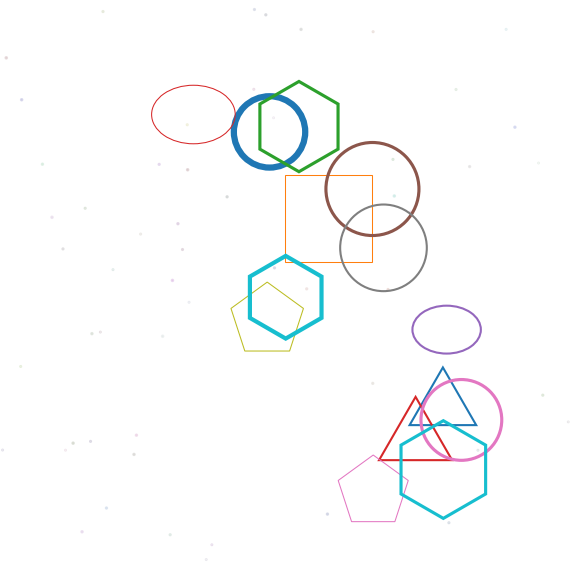[{"shape": "circle", "thickness": 3, "radius": 0.31, "center": [0.467, 0.771]}, {"shape": "triangle", "thickness": 1, "radius": 0.33, "center": [0.767, 0.296]}, {"shape": "square", "thickness": 0.5, "radius": 0.38, "center": [0.569, 0.622]}, {"shape": "hexagon", "thickness": 1.5, "radius": 0.39, "center": [0.518, 0.78]}, {"shape": "triangle", "thickness": 1, "radius": 0.37, "center": [0.72, 0.239]}, {"shape": "oval", "thickness": 0.5, "radius": 0.36, "center": [0.335, 0.801]}, {"shape": "oval", "thickness": 1, "radius": 0.3, "center": [0.773, 0.428]}, {"shape": "circle", "thickness": 1.5, "radius": 0.4, "center": [0.645, 0.672]}, {"shape": "pentagon", "thickness": 0.5, "radius": 0.32, "center": [0.646, 0.147]}, {"shape": "circle", "thickness": 1.5, "radius": 0.35, "center": [0.799, 0.272]}, {"shape": "circle", "thickness": 1, "radius": 0.38, "center": [0.664, 0.57]}, {"shape": "pentagon", "thickness": 0.5, "radius": 0.33, "center": [0.463, 0.445]}, {"shape": "hexagon", "thickness": 1.5, "radius": 0.42, "center": [0.768, 0.186]}, {"shape": "hexagon", "thickness": 2, "radius": 0.36, "center": [0.495, 0.484]}]